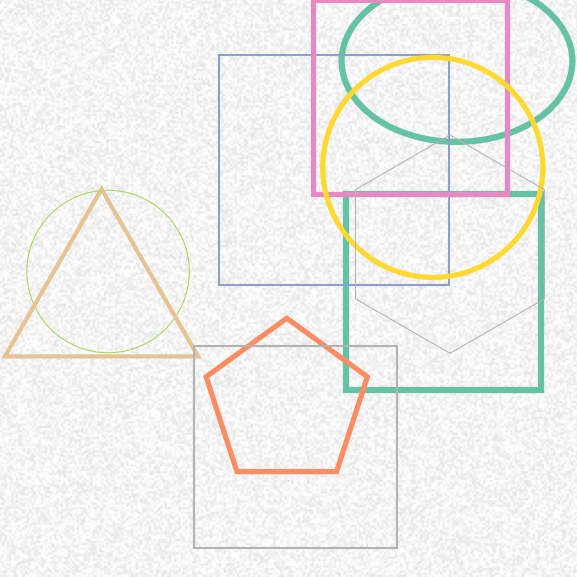[{"shape": "square", "thickness": 3, "radius": 0.85, "center": [0.768, 0.493]}, {"shape": "oval", "thickness": 3, "radius": 1.0, "center": [0.791, 0.893]}, {"shape": "pentagon", "thickness": 2.5, "radius": 0.73, "center": [0.497, 0.301]}, {"shape": "square", "thickness": 1, "radius": 0.99, "center": [0.579, 0.705]}, {"shape": "square", "thickness": 2.5, "radius": 0.84, "center": [0.71, 0.831]}, {"shape": "circle", "thickness": 0.5, "radius": 0.7, "center": [0.187, 0.529]}, {"shape": "circle", "thickness": 2.5, "radius": 0.95, "center": [0.749, 0.709]}, {"shape": "triangle", "thickness": 2, "radius": 0.97, "center": [0.176, 0.479]}, {"shape": "square", "thickness": 1, "radius": 0.88, "center": [0.512, 0.225]}, {"shape": "hexagon", "thickness": 0.5, "radius": 0.95, "center": [0.779, 0.576]}]